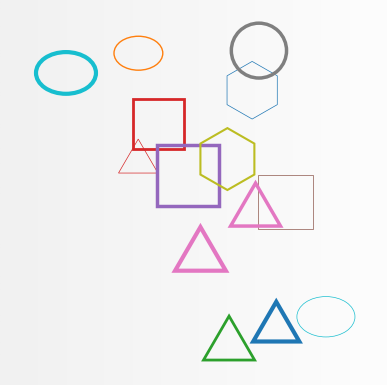[{"shape": "hexagon", "thickness": 0.5, "radius": 0.37, "center": [0.651, 0.766]}, {"shape": "triangle", "thickness": 3, "radius": 0.34, "center": [0.713, 0.147]}, {"shape": "oval", "thickness": 1, "radius": 0.31, "center": [0.357, 0.862]}, {"shape": "triangle", "thickness": 2, "radius": 0.38, "center": [0.591, 0.103]}, {"shape": "square", "thickness": 2, "radius": 0.33, "center": [0.409, 0.679]}, {"shape": "triangle", "thickness": 0.5, "radius": 0.29, "center": [0.357, 0.58]}, {"shape": "square", "thickness": 2.5, "radius": 0.4, "center": [0.486, 0.544]}, {"shape": "square", "thickness": 0.5, "radius": 0.36, "center": [0.737, 0.475]}, {"shape": "triangle", "thickness": 3, "radius": 0.38, "center": [0.517, 0.335]}, {"shape": "triangle", "thickness": 2.5, "radius": 0.37, "center": [0.659, 0.45]}, {"shape": "circle", "thickness": 2.5, "radius": 0.36, "center": [0.668, 0.869]}, {"shape": "hexagon", "thickness": 1.5, "radius": 0.4, "center": [0.587, 0.587]}, {"shape": "oval", "thickness": 3, "radius": 0.39, "center": [0.17, 0.811]}, {"shape": "oval", "thickness": 0.5, "radius": 0.37, "center": [0.841, 0.177]}]